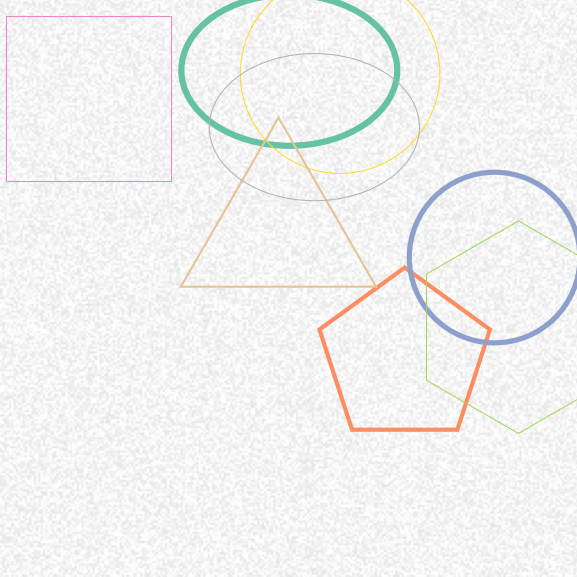[{"shape": "oval", "thickness": 3, "radius": 0.93, "center": [0.501, 0.878]}, {"shape": "pentagon", "thickness": 2, "radius": 0.78, "center": [0.701, 0.381]}, {"shape": "circle", "thickness": 2.5, "radius": 0.74, "center": [0.856, 0.553]}, {"shape": "square", "thickness": 0.5, "radius": 0.71, "center": [0.153, 0.829]}, {"shape": "hexagon", "thickness": 0.5, "radius": 0.92, "center": [0.898, 0.433]}, {"shape": "circle", "thickness": 0.5, "radius": 0.86, "center": [0.589, 0.872]}, {"shape": "triangle", "thickness": 1, "radius": 0.98, "center": [0.482, 0.6]}, {"shape": "oval", "thickness": 0.5, "radius": 0.91, "center": [0.544, 0.779]}]